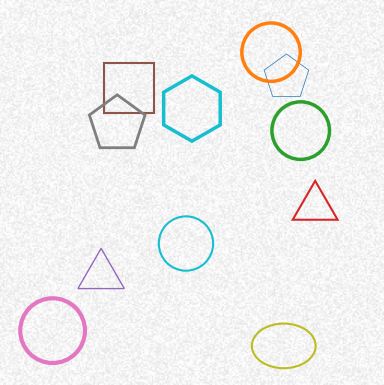[{"shape": "pentagon", "thickness": 0.5, "radius": 0.3, "center": [0.744, 0.799]}, {"shape": "circle", "thickness": 2.5, "radius": 0.38, "center": [0.704, 0.864]}, {"shape": "circle", "thickness": 2.5, "radius": 0.37, "center": [0.781, 0.661]}, {"shape": "triangle", "thickness": 1.5, "radius": 0.34, "center": [0.819, 0.463]}, {"shape": "triangle", "thickness": 1, "radius": 0.35, "center": [0.263, 0.285]}, {"shape": "square", "thickness": 1.5, "radius": 0.33, "center": [0.334, 0.772]}, {"shape": "circle", "thickness": 3, "radius": 0.42, "center": [0.137, 0.141]}, {"shape": "pentagon", "thickness": 2, "radius": 0.38, "center": [0.304, 0.678]}, {"shape": "oval", "thickness": 1.5, "radius": 0.41, "center": [0.737, 0.102]}, {"shape": "hexagon", "thickness": 2.5, "radius": 0.42, "center": [0.499, 0.718]}, {"shape": "circle", "thickness": 1.5, "radius": 0.35, "center": [0.483, 0.368]}]